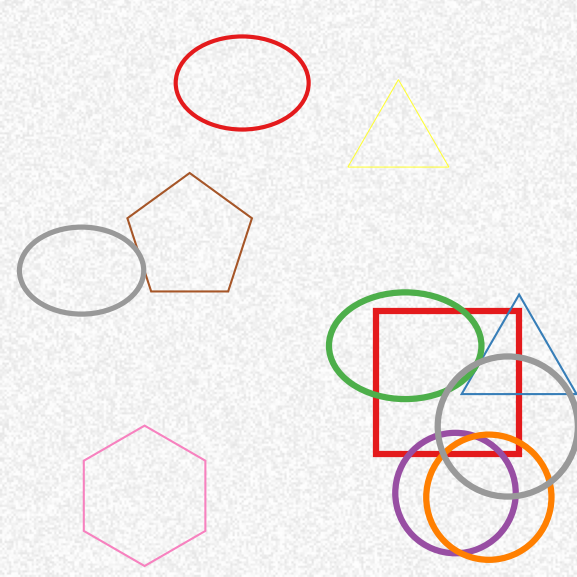[{"shape": "square", "thickness": 3, "radius": 0.62, "center": [0.775, 0.337]}, {"shape": "oval", "thickness": 2, "radius": 0.58, "center": [0.419, 0.855]}, {"shape": "triangle", "thickness": 1, "radius": 0.57, "center": [0.899, 0.374]}, {"shape": "oval", "thickness": 3, "radius": 0.66, "center": [0.702, 0.4]}, {"shape": "circle", "thickness": 3, "radius": 0.52, "center": [0.789, 0.145]}, {"shape": "circle", "thickness": 3, "radius": 0.54, "center": [0.847, 0.138]}, {"shape": "triangle", "thickness": 0.5, "radius": 0.51, "center": [0.69, 0.76]}, {"shape": "pentagon", "thickness": 1, "radius": 0.57, "center": [0.328, 0.586]}, {"shape": "hexagon", "thickness": 1, "radius": 0.61, "center": [0.25, 0.141]}, {"shape": "oval", "thickness": 2.5, "radius": 0.54, "center": [0.141, 0.531]}, {"shape": "circle", "thickness": 3, "radius": 0.61, "center": [0.879, 0.261]}]